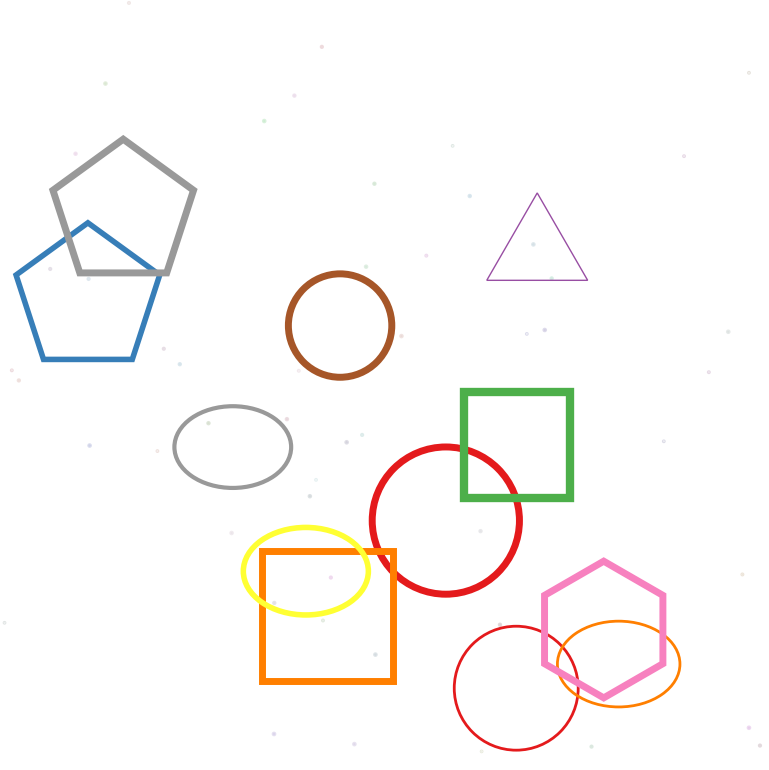[{"shape": "circle", "thickness": 1, "radius": 0.4, "center": [0.67, 0.106]}, {"shape": "circle", "thickness": 2.5, "radius": 0.48, "center": [0.579, 0.324]}, {"shape": "pentagon", "thickness": 2, "radius": 0.49, "center": [0.114, 0.613]}, {"shape": "square", "thickness": 3, "radius": 0.34, "center": [0.671, 0.422]}, {"shape": "triangle", "thickness": 0.5, "radius": 0.38, "center": [0.698, 0.674]}, {"shape": "square", "thickness": 2.5, "radius": 0.42, "center": [0.425, 0.2]}, {"shape": "oval", "thickness": 1, "radius": 0.4, "center": [0.803, 0.138]}, {"shape": "oval", "thickness": 2, "radius": 0.41, "center": [0.397, 0.258]}, {"shape": "circle", "thickness": 2.5, "radius": 0.34, "center": [0.442, 0.577]}, {"shape": "hexagon", "thickness": 2.5, "radius": 0.44, "center": [0.784, 0.182]}, {"shape": "oval", "thickness": 1.5, "radius": 0.38, "center": [0.302, 0.419]}, {"shape": "pentagon", "thickness": 2.5, "radius": 0.48, "center": [0.16, 0.723]}]